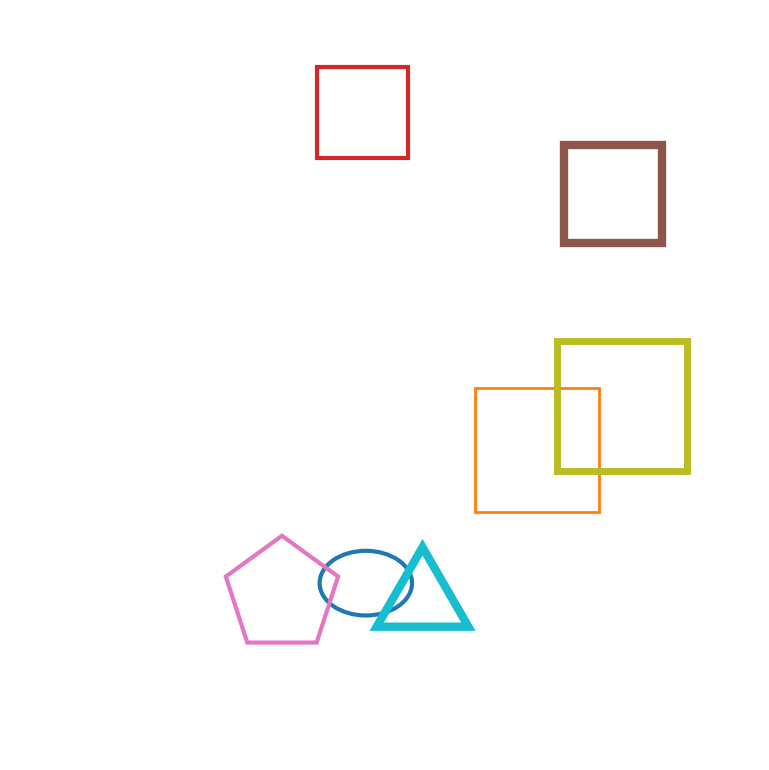[{"shape": "oval", "thickness": 1.5, "radius": 0.3, "center": [0.475, 0.243]}, {"shape": "square", "thickness": 1, "radius": 0.4, "center": [0.698, 0.415]}, {"shape": "square", "thickness": 1.5, "radius": 0.29, "center": [0.471, 0.854]}, {"shape": "square", "thickness": 3, "radius": 0.32, "center": [0.796, 0.748]}, {"shape": "pentagon", "thickness": 1.5, "radius": 0.38, "center": [0.366, 0.228]}, {"shape": "square", "thickness": 2.5, "radius": 0.42, "center": [0.808, 0.473]}, {"shape": "triangle", "thickness": 3, "radius": 0.34, "center": [0.549, 0.221]}]